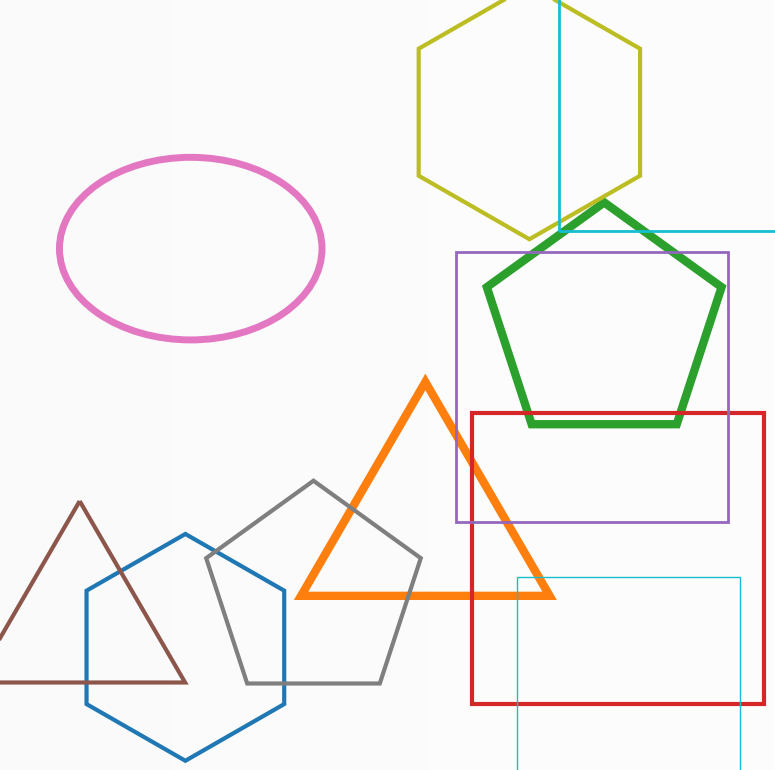[{"shape": "hexagon", "thickness": 1.5, "radius": 0.74, "center": [0.239, 0.159]}, {"shape": "triangle", "thickness": 3, "radius": 0.93, "center": [0.549, 0.319]}, {"shape": "pentagon", "thickness": 3, "radius": 0.8, "center": [0.78, 0.578]}, {"shape": "square", "thickness": 1.5, "radius": 0.94, "center": [0.798, 0.275]}, {"shape": "square", "thickness": 1, "radius": 0.88, "center": [0.764, 0.497]}, {"shape": "triangle", "thickness": 1.5, "radius": 0.79, "center": [0.103, 0.192]}, {"shape": "oval", "thickness": 2.5, "radius": 0.85, "center": [0.246, 0.677]}, {"shape": "pentagon", "thickness": 1.5, "radius": 0.73, "center": [0.405, 0.23]}, {"shape": "hexagon", "thickness": 1.5, "radius": 0.82, "center": [0.683, 0.854]}, {"shape": "square", "thickness": 1, "radius": 0.78, "center": [0.877, 0.857]}, {"shape": "square", "thickness": 0.5, "radius": 0.72, "center": [0.811, 0.107]}]